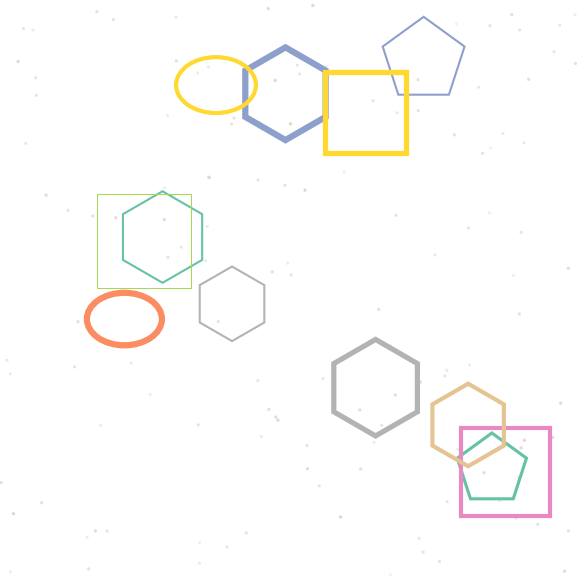[{"shape": "hexagon", "thickness": 1, "radius": 0.4, "center": [0.282, 0.589]}, {"shape": "pentagon", "thickness": 1.5, "radius": 0.32, "center": [0.852, 0.186]}, {"shape": "oval", "thickness": 3, "radius": 0.32, "center": [0.215, 0.447]}, {"shape": "hexagon", "thickness": 3, "radius": 0.4, "center": [0.494, 0.837]}, {"shape": "pentagon", "thickness": 1, "radius": 0.37, "center": [0.734, 0.895]}, {"shape": "square", "thickness": 2, "radius": 0.38, "center": [0.875, 0.182]}, {"shape": "square", "thickness": 0.5, "radius": 0.41, "center": [0.249, 0.582]}, {"shape": "square", "thickness": 2.5, "radius": 0.35, "center": [0.632, 0.804]}, {"shape": "oval", "thickness": 2, "radius": 0.35, "center": [0.374, 0.852]}, {"shape": "hexagon", "thickness": 2, "radius": 0.36, "center": [0.811, 0.263]}, {"shape": "hexagon", "thickness": 2.5, "radius": 0.42, "center": [0.65, 0.328]}, {"shape": "hexagon", "thickness": 1, "radius": 0.32, "center": [0.402, 0.473]}]